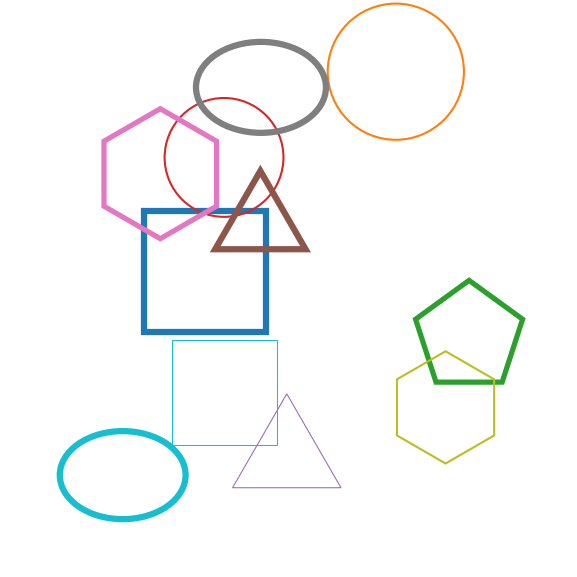[{"shape": "square", "thickness": 3, "radius": 0.53, "center": [0.354, 0.529]}, {"shape": "circle", "thickness": 1, "radius": 0.59, "center": [0.685, 0.875]}, {"shape": "pentagon", "thickness": 2.5, "radius": 0.49, "center": [0.812, 0.416]}, {"shape": "circle", "thickness": 1, "radius": 0.51, "center": [0.388, 0.727]}, {"shape": "triangle", "thickness": 0.5, "radius": 0.54, "center": [0.497, 0.209]}, {"shape": "triangle", "thickness": 3, "radius": 0.45, "center": [0.451, 0.613]}, {"shape": "hexagon", "thickness": 2.5, "radius": 0.56, "center": [0.278, 0.698]}, {"shape": "oval", "thickness": 3, "radius": 0.56, "center": [0.452, 0.848]}, {"shape": "hexagon", "thickness": 1, "radius": 0.49, "center": [0.772, 0.294]}, {"shape": "oval", "thickness": 3, "radius": 0.54, "center": [0.212, 0.176]}, {"shape": "square", "thickness": 0.5, "radius": 0.45, "center": [0.389, 0.32]}]